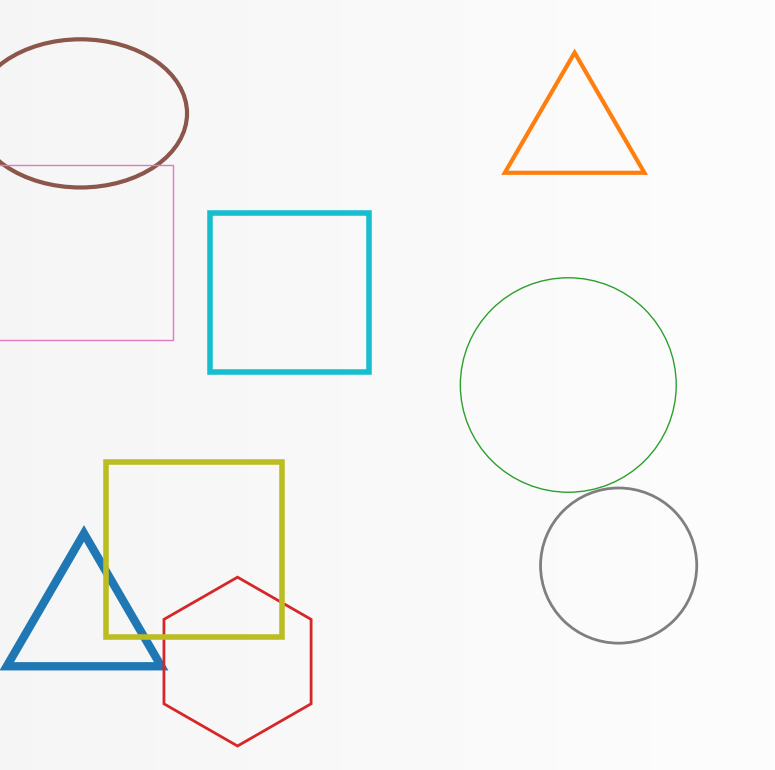[{"shape": "triangle", "thickness": 3, "radius": 0.58, "center": [0.108, 0.192]}, {"shape": "triangle", "thickness": 1.5, "radius": 0.52, "center": [0.741, 0.828]}, {"shape": "circle", "thickness": 0.5, "radius": 0.7, "center": [0.733, 0.5]}, {"shape": "hexagon", "thickness": 1, "radius": 0.55, "center": [0.306, 0.141]}, {"shape": "oval", "thickness": 1.5, "radius": 0.69, "center": [0.104, 0.853]}, {"shape": "square", "thickness": 0.5, "radius": 0.57, "center": [0.11, 0.672]}, {"shape": "circle", "thickness": 1, "radius": 0.5, "center": [0.798, 0.265]}, {"shape": "square", "thickness": 2, "radius": 0.57, "center": [0.251, 0.286]}, {"shape": "square", "thickness": 2, "radius": 0.51, "center": [0.374, 0.62]}]